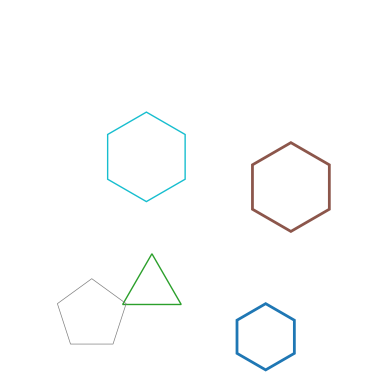[{"shape": "hexagon", "thickness": 2, "radius": 0.43, "center": [0.69, 0.125]}, {"shape": "triangle", "thickness": 1, "radius": 0.44, "center": [0.395, 0.253]}, {"shape": "hexagon", "thickness": 2, "radius": 0.58, "center": [0.756, 0.514]}, {"shape": "pentagon", "thickness": 0.5, "radius": 0.47, "center": [0.238, 0.182]}, {"shape": "hexagon", "thickness": 1, "radius": 0.58, "center": [0.38, 0.593]}]